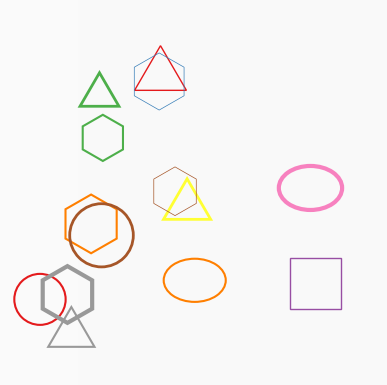[{"shape": "circle", "thickness": 1.5, "radius": 0.33, "center": [0.103, 0.222]}, {"shape": "triangle", "thickness": 1, "radius": 0.39, "center": [0.414, 0.804]}, {"shape": "hexagon", "thickness": 0.5, "radius": 0.37, "center": [0.411, 0.788]}, {"shape": "hexagon", "thickness": 1.5, "radius": 0.3, "center": [0.265, 0.642]}, {"shape": "triangle", "thickness": 2, "radius": 0.29, "center": [0.257, 0.753]}, {"shape": "square", "thickness": 1, "radius": 0.33, "center": [0.815, 0.264]}, {"shape": "oval", "thickness": 1.5, "radius": 0.4, "center": [0.503, 0.272]}, {"shape": "hexagon", "thickness": 1.5, "radius": 0.38, "center": [0.235, 0.418]}, {"shape": "triangle", "thickness": 2, "radius": 0.35, "center": [0.483, 0.465]}, {"shape": "hexagon", "thickness": 0.5, "radius": 0.32, "center": [0.452, 0.503]}, {"shape": "circle", "thickness": 2, "radius": 0.41, "center": [0.262, 0.389]}, {"shape": "oval", "thickness": 3, "radius": 0.41, "center": [0.801, 0.512]}, {"shape": "triangle", "thickness": 1.5, "radius": 0.34, "center": [0.184, 0.134]}, {"shape": "hexagon", "thickness": 3, "radius": 0.37, "center": [0.174, 0.235]}]